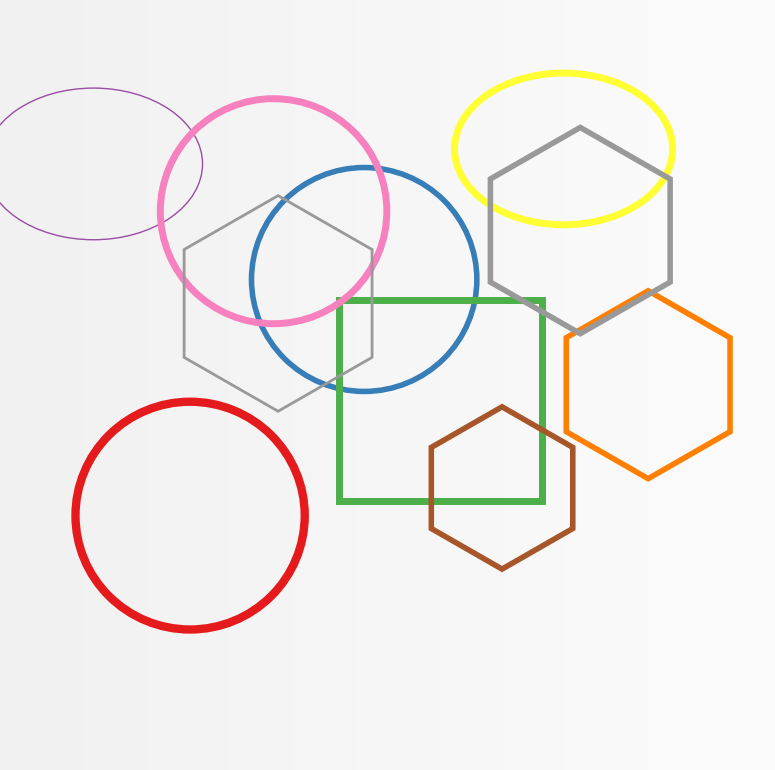[{"shape": "circle", "thickness": 3, "radius": 0.74, "center": [0.245, 0.33]}, {"shape": "circle", "thickness": 2, "radius": 0.73, "center": [0.47, 0.637]}, {"shape": "square", "thickness": 2.5, "radius": 0.65, "center": [0.568, 0.48]}, {"shape": "oval", "thickness": 0.5, "radius": 0.7, "center": [0.121, 0.787]}, {"shape": "hexagon", "thickness": 2, "radius": 0.61, "center": [0.836, 0.5]}, {"shape": "oval", "thickness": 2.5, "radius": 0.7, "center": [0.727, 0.807]}, {"shape": "hexagon", "thickness": 2, "radius": 0.53, "center": [0.648, 0.366]}, {"shape": "circle", "thickness": 2.5, "radius": 0.73, "center": [0.353, 0.726]}, {"shape": "hexagon", "thickness": 1, "radius": 0.7, "center": [0.359, 0.606]}, {"shape": "hexagon", "thickness": 2, "radius": 0.67, "center": [0.749, 0.701]}]